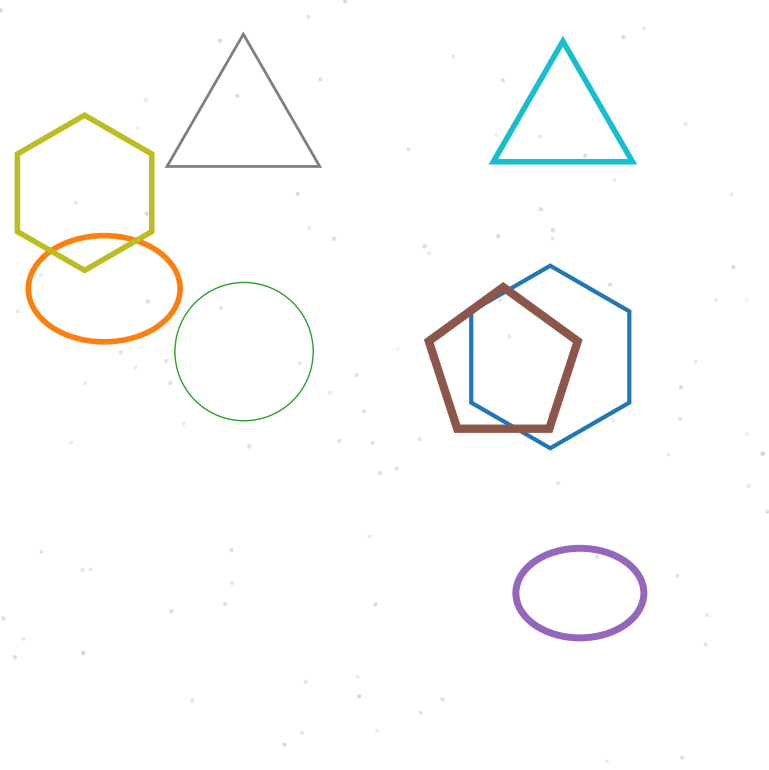[{"shape": "hexagon", "thickness": 1.5, "radius": 0.59, "center": [0.715, 0.536]}, {"shape": "oval", "thickness": 2, "radius": 0.49, "center": [0.135, 0.625]}, {"shape": "circle", "thickness": 0.5, "radius": 0.45, "center": [0.317, 0.543]}, {"shape": "oval", "thickness": 2.5, "radius": 0.42, "center": [0.753, 0.23]}, {"shape": "pentagon", "thickness": 3, "radius": 0.51, "center": [0.654, 0.525]}, {"shape": "triangle", "thickness": 1, "radius": 0.57, "center": [0.316, 0.841]}, {"shape": "hexagon", "thickness": 2, "radius": 0.5, "center": [0.11, 0.75]}, {"shape": "triangle", "thickness": 2, "radius": 0.52, "center": [0.731, 0.842]}]